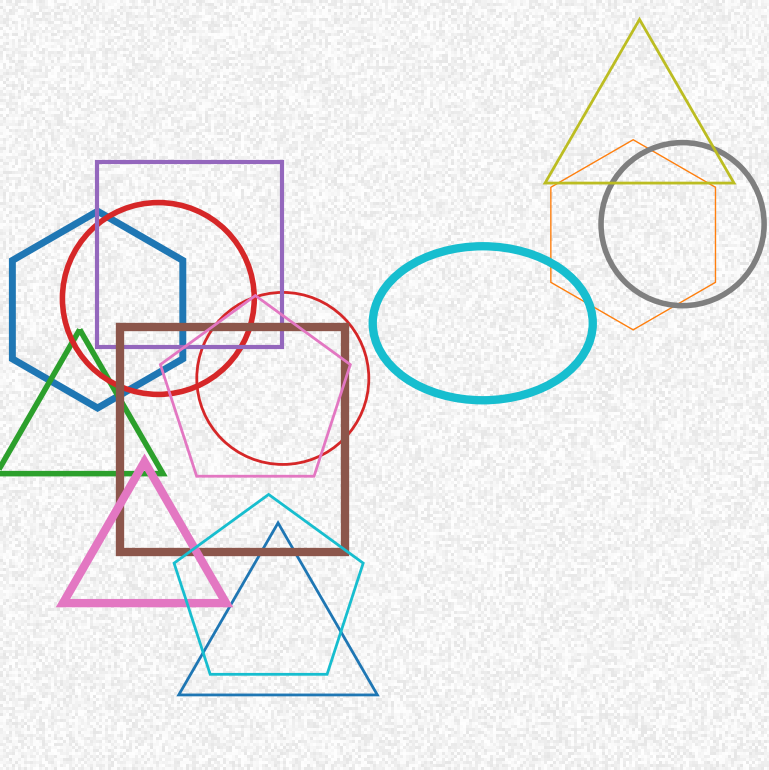[{"shape": "triangle", "thickness": 1, "radius": 0.74, "center": [0.361, 0.172]}, {"shape": "hexagon", "thickness": 2.5, "radius": 0.64, "center": [0.127, 0.598]}, {"shape": "hexagon", "thickness": 0.5, "radius": 0.62, "center": [0.822, 0.695]}, {"shape": "triangle", "thickness": 2, "radius": 0.62, "center": [0.104, 0.447]}, {"shape": "circle", "thickness": 1, "radius": 0.56, "center": [0.367, 0.509]}, {"shape": "circle", "thickness": 2, "radius": 0.62, "center": [0.206, 0.612]}, {"shape": "square", "thickness": 1.5, "radius": 0.6, "center": [0.246, 0.67]}, {"shape": "square", "thickness": 3, "radius": 0.73, "center": [0.302, 0.43]}, {"shape": "triangle", "thickness": 3, "radius": 0.61, "center": [0.188, 0.278]}, {"shape": "pentagon", "thickness": 1, "radius": 0.65, "center": [0.332, 0.486]}, {"shape": "circle", "thickness": 2, "radius": 0.53, "center": [0.886, 0.709]}, {"shape": "triangle", "thickness": 1, "radius": 0.71, "center": [0.831, 0.833]}, {"shape": "pentagon", "thickness": 1, "radius": 0.65, "center": [0.349, 0.229]}, {"shape": "oval", "thickness": 3, "radius": 0.71, "center": [0.627, 0.58]}]